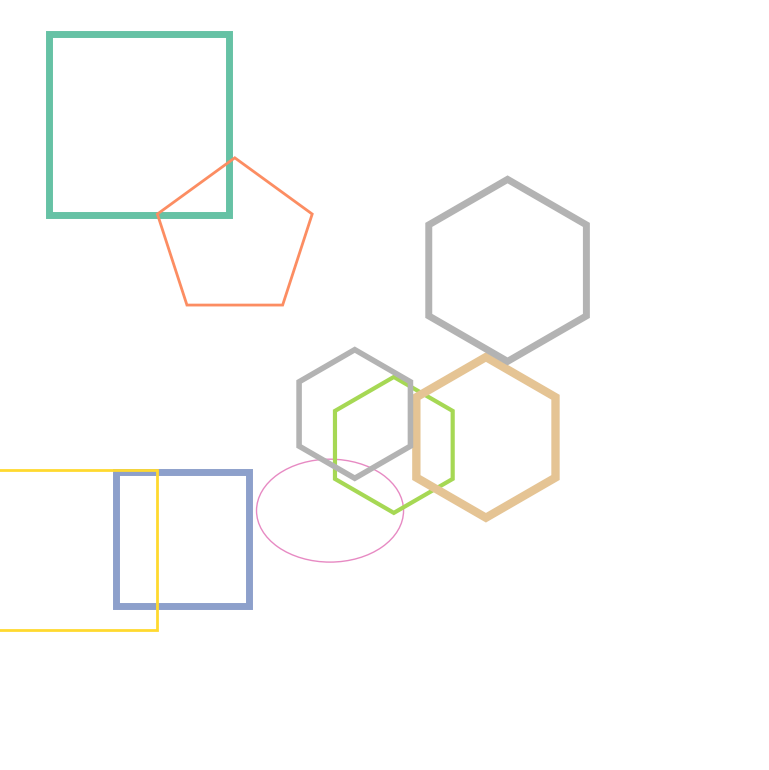[{"shape": "square", "thickness": 2.5, "radius": 0.59, "center": [0.18, 0.838]}, {"shape": "pentagon", "thickness": 1, "radius": 0.53, "center": [0.305, 0.689]}, {"shape": "square", "thickness": 2.5, "radius": 0.43, "center": [0.238, 0.3]}, {"shape": "oval", "thickness": 0.5, "radius": 0.48, "center": [0.429, 0.337]}, {"shape": "hexagon", "thickness": 1.5, "radius": 0.44, "center": [0.511, 0.422]}, {"shape": "square", "thickness": 1, "radius": 0.52, "center": [0.1, 0.285]}, {"shape": "hexagon", "thickness": 3, "radius": 0.52, "center": [0.631, 0.432]}, {"shape": "hexagon", "thickness": 2.5, "radius": 0.59, "center": [0.659, 0.649]}, {"shape": "hexagon", "thickness": 2, "radius": 0.42, "center": [0.461, 0.462]}]